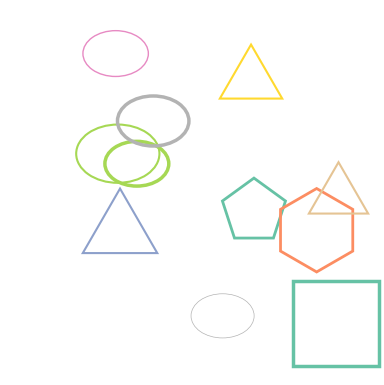[{"shape": "pentagon", "thickness": 2, "radius": 0.43, "center": [0.66, 0.451]}, {"shape": "square", "thickness": 2.5, "radius": 0.55, "center": [0.873, 0.16]}, {"shape": "hexagon", "thickness": 2, "radius": 0.54, "center": [0.822, 0.402]}, {"shape": "triangle", "thickness": 1.5, "radius": 0.56, "center": [0.312, 0.398]}, {"shape": "oval", "thickness": 1, "radius": 0.42, "center": [0.3, 0.861]}, {"shape": "oval", "thickness": 2.5, "radius": 0.41, "center": [0.355, 0.575]}, {"shape": "oval", "thickness": 1.5, "radius": 0.54, "center": [0.306, 0.601]}, {"shape": "triangle", "thickness": 1.5, "radius": 0.47, "center": [0.652, 0.791]}, {"shape": "triangle", "thickness": 1.5, "radius": 0.44, "center": [0.879, 0.49]}, {"shape": "oval", "thickness": 0.5, "radius": 0.41, "center": [0.578, 0.18]}, {"shape": "oval", "thickness": 2.5, "radius": 0.46, "center": [0.398, 0.686]}]